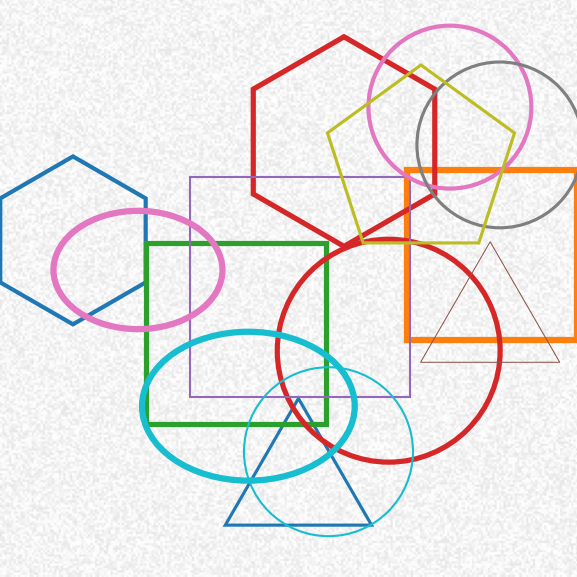[{"shape": "hexagon", "thickness": 2, "radius": 0.73, "center": [0.126, 0.583]}, {"shape": "triangle", "thickness": 1.5, "radius": 0.73, "center": [0.517, 0.163]}, {"shape": "square", "thickness": 3, "radius": 0.74, "center": [0.852, 0.557]}, {"shape": "square", "thickness": 2.5, "radius": 0.78, "center": [0.409, 0.422]}, {"shape": "circle", "thickness": 2.5, "radius": 0.96, "center": [0.673, 0.392]}, {"shape": "hexagon", "thickness": 2.5, "radius": 0.91, "center": [0.596, 0.754]}, {"shape": "square", "thickness": 1, "radius": 0.95, "center": [0.52, 0.502]}, {"shape": "triangle", "thickness": 0.5, "radius": 0.7, "center": [0.849, 0.441]}, {"shape": "oval", "thickness": 3, "radius": 0.73, "center": [0.239, 0.532]}, {"shape": "circle", "thickness": 2, "radius": 0.71, "center": [0.779, 0.814]}, {"shape": "circle", "thickness": 1.5, "radius": 0.72, "center": [0.866, 0.748]}, {"shape": "pentagon", "thickness": 1.5, "radius": 0.85, "center": [0.729, 0.716]}, {"shape": "oval", "thickness": 3, "radius": 0.92, "center": [0.43, 0.296]}, {"shape": "circle", "thickness": 1, "radius": 0.73, "center": [0.569, 0.217]}]